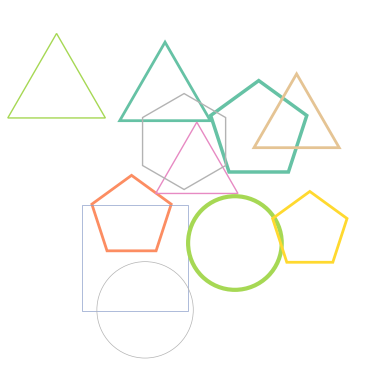[{"shape": "pentagon", "thickness": 2.5, "radius": 0.66, "center": [0.672, 0.659]}, {"shape": "triangle", "thickness": 2, "radius": 0.68, "center": [0.429, 0.754]}, {"shape": "pentagon", "thickness": 2, "radius": 0.54, "center": [0.342, 0.436]}, {"shape": "square", "thickness": 0.5, "radius": 0.69, "center": [0.35, 0.33]}, {"shape": "triangle", "thickness": 1, "radius": 0.62, "center": [0.511, 0.559]}, {"shape": "circle", "thickness": 3, "radius": 0.61, "center": [0.61, 0.369]}, {"shape": "triangle", "thickness": 1, "radius": 0.73, "center": [0.147, 0.767]}, {"shape": "pentagon", "thickness": 2, "radius": 0.51, "center": [0.805, 0.401]}, {"shape": "triangle", "thickness": 2, "radius": 0.64, "center": [0.77, 0.68]}, {"shape": "circle", "thickness": 0.5, "radius": 0.63, "center": [0.377, 0.195]}, {"shape": "hexagon", "thickness": 1, "radius": 0.62, "center": [0.478, 0.632]}]